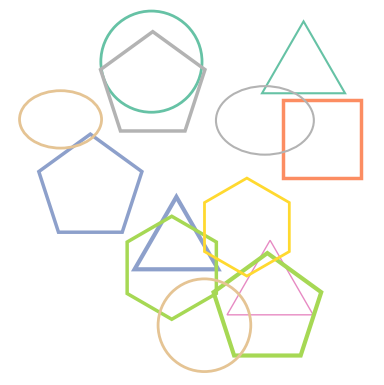[{"shape": "circle", "thickness": 2, "radius": 0.66, "center": [0.393, 0.84]}, {"shape": "triangle", "thickness": 1.5, "radius": 0.62, "center": [0.788, 0.82]}, {"shape": "square", "thickness": 2.5, "radius": 0.51, "center": [0.836, 0.639]}, {"shape": "pentagon", "thickness": 2.5, "radius": 0.7, "center": [0.235, 0.511]}, {"shape": "triangle", "thickness": 3, "radius": 0.63, "center": [0.458, 0.363]}, {"shape": "triangle", "thickness": 1, "radius": 0.65, "center": [0.702, 0.247]}, {"shape": "pentagon", "thickness": 3, "radius": 0.74, "center": [0.694, 0.196]}, {"shape": "hexagon", "thickness": 2.5, "radius": 0.67, "center": [0.446, 0.304]}, {"shape": "hexagon", "thickness": 2, "radius": 0.64, "center": [0.641, 0.41]}, {"shape": "oval", "thickness": 2, "radius": 0.53, "center": [0.157, 0.69]}, {"shape": "circle", "thickness": 2, "radius": 0.6, "center": [0.531, 0.155]}, {"shape": "oval", "thickness": 1.5, "radius": 0.64, "center": [0.688, 0.687]}, {"shape": "pentagon", "thickness": 2.5, "radius": 0.71, "center": [0.397, 0.775]}]